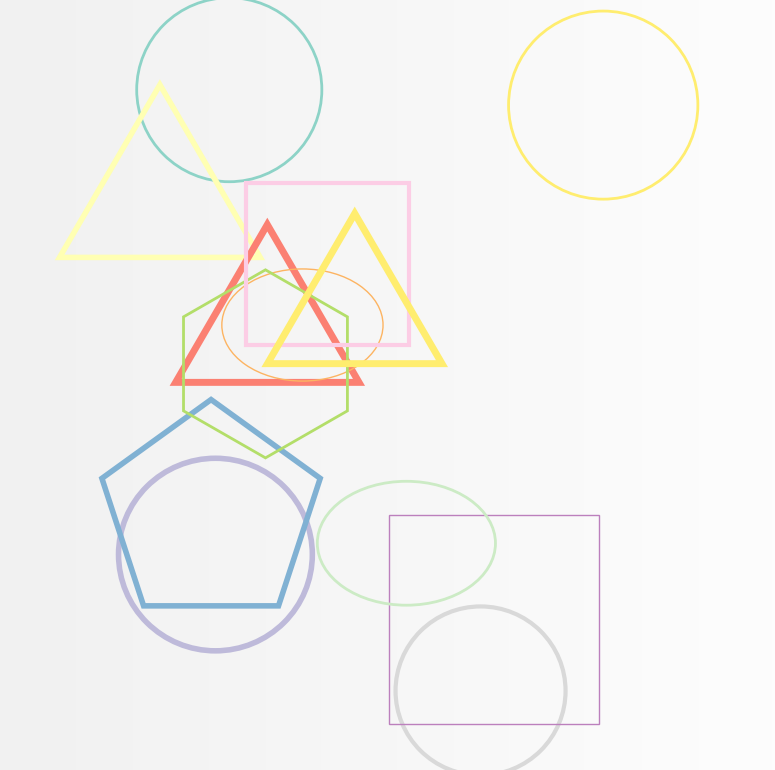[{"shape": "circle", "thickness": 1, "radius": 0.6, "center": [0.296, 0.883]}, {"shape": "triangle", "thickness": 2, "radius": 0.75, "center": [0.206, 0.74]}, {"shape": "circle", "thickness": 2, "radius": 0.63, "center": [0.278, 0.28]}, {"shape": "triangle", "thickness": 2.5, "radius": 0.68, "center": [0.345, 0.572]}, {"shape": "pentagon", "thickness": 2, "radius": 0.74, "center": [0.272, 0.333]}, {"shape": "oval", "thickness": 0.5, "radius": 0.52, "center": [0.39, 0.578]}, {"shape": "hexagon", "thickness": 1, "radius": 0.61, "center": [0.343, 0.527]}, {"shape": "square", "thickness": 1.5, "radius": 0.53, "center": [0.423, 0.658]}, {"shape": "circle", "thickness": 1.5, "radius": 0.55, "center": [0.62, 0.103]}, {"shape": "square", "thickness": 0.5, "radius": 0.68, "center": [0.638, 0.195]}, {"shape": "oval", "thickness": 1, "radius": 0.57, "center": [0.524, 0.294]}, {"shape": "triangle", "thickness": 2.5, "radius": 0.65, "center": [0.458, 0.593]}, {"shape": "circle", "thickness": 1, "radius": 0.61, "center": [0.778, 0.863]}]